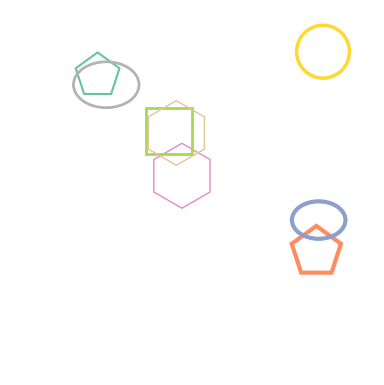[{"shape": "pentagon", "thickness": 1.5, "radius": 0.3, "center": [0.254, 0.804]}, {"shape": "pentagon", "thickness": 3, "radius": 0.34, "center": [0.822, 0.346]}, {"shape": "oval", "thickness": 3, "radius": 0.35, "center": [0.828, 0.428]}, {"shape": "hexagon", "thickness": 1, "radius": 0.42, "center": [0.472, 0.543]}, {"shape": "square", "thickness": 2, "radius": 0.3, "center": [0.439, 0.66]}, {"shape": "circle", "thickness": 2.5, "radius": 0.34, "center": [0.839, 0.866]}, {"shape": "hexagon", "thickness": 1, "radius": 0.42, "center": [0.458, 0.655]}, {"shape": "oval", "thickness": 2, "radius": 0.43, "center": [0.276, 0.78]}]